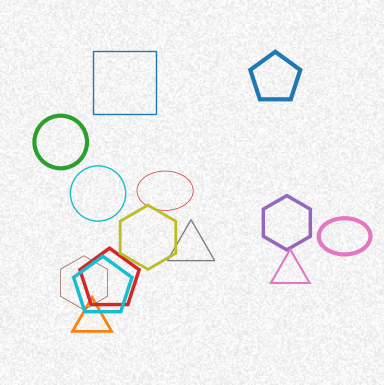[{"shape": "pentagon", "thickness": 3, "radius": 0.34, "center": [0.715, 0.797]}, {"shape": "square", "thickness": 1, "radius": 0.41, "center": [0.324, 0.785]}, {"shape": "triangle", "thickness": 2, "radius": 0.29, "center": [0.239, 0.169]}, {"shape": "circle", "thickness": 3, "radius": 0.34, "center": [0.158, 0.631]}, {"shape": "oval", "thickness": 0.5, "radius": 0.37, "center": [0.429, 0.505]}, {"shape": "pentagon", "thickness": 2.5, "radius": 0.4, "center": [0.284, 0.274]}, {"shape": "hexagon", "thickness": 2.5, "radius": 0.35, "center": [0.745, 0.421]}, {"shape": "hexagon", "thickness": 0.5, "radius": 0.35, "center": [0.218, 0.265]}, {"shape": "triangle", "thickness": 1.5, "radius": 0.29, "center": [0.754, 0.294]}, {"shape": "oval", "thickness": 3, "radius": 0.34, "center": [0.895, 0.386]}, {"shape": "triangle", "thickness": 1, "radius": 0.35, "center": [0.496, 0.359]}, {"shape": "hexagon", "thickness": 2, "radius": 0.42, "center": [0.384, 0.384]}, {"shape": "pentagon", "thickness": 2.5, "radius": 0.4, "center": [0.267, 0.255]}, {"shape": "circle", "thickness": 1, "radius": 0.36, "center": [0.255, 0.497]}]